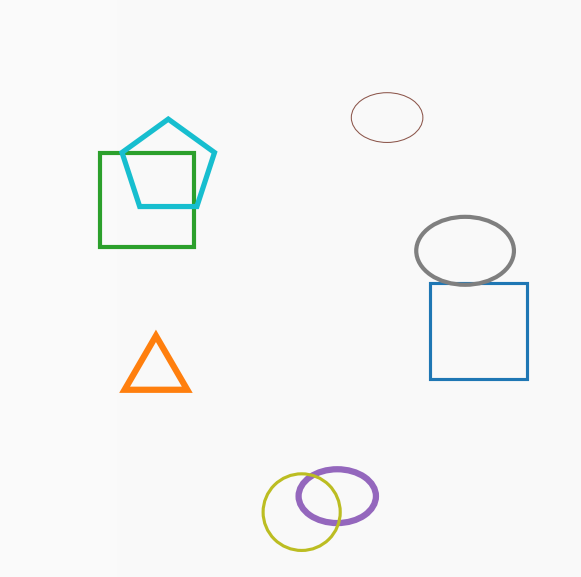[{"shape": "square", "thickness": 1.5, "radius": 0.42, "center": [0.823, 0.427]}, {"shape": "triangle", "thickness": 3, "radius": 0.31, "center": [0.268, 0.355]}, {"shape": "square", "thickness": 2, "radius": 0.4, "center": [0.253, 0.653]}, {"shape": "oval", "thickness": 3, "radius": 0.33, "center": [0.58, 0.14]}, {"shape": "oval", "thickness": 0.5, "radius": 0.31, "center": [0.666, 0.796]}, {"shape": "oval", "thickness": 2, "radius": 0.42, "center": [0.8, 0.565]}, {"shape": "circle", "thickness": 1.5, "radius": 0.33, "center": [0.519, 0.112]}, {"shape": "pentagon", "thickness": 2.5, "radius": 0.42, "center": [0.289, 0.709]}]